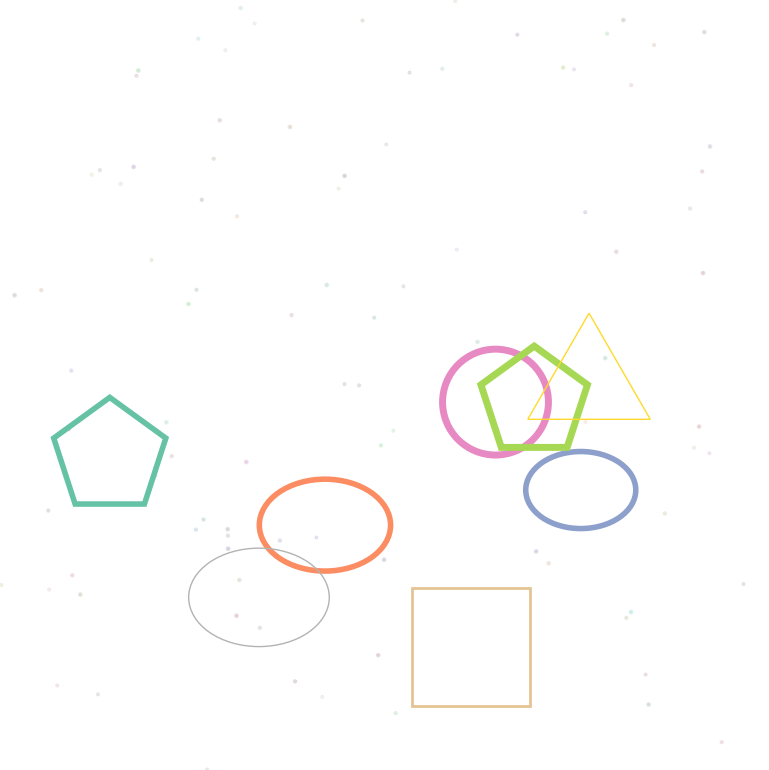[{"shape": "pentagon", "thickness": 2, "radius": 0.38, "center": [0.143, 0.407]}, {"shape": "oval", "thickness": 2, "radius": 0.43, "center": [0.422, 0.318]}, {"shape": "oval", "thickness": 2, "radius": 0.36, "center": [0.754, 0.364]}, {"shape": "circle", "thickness": 2.5, "radius": 0.34, "center": [0.644, 0.478]}, {"shape": "pentagon", "thickness": 2.5, "radius": 0.36, "center": [0.694, 0.478]}, {"shape": "triangle", "thickness": 0.5, "radius": 0.46, "center": [0.765, 0.501]}, {"shape": "square", "thickness": 1, "radius": 0.38, "center": [0.611, 0.16]}, {"shape": "oval", "thickness": 0.5, "radius": 0.46, "center": [0.336, 0.224]}]